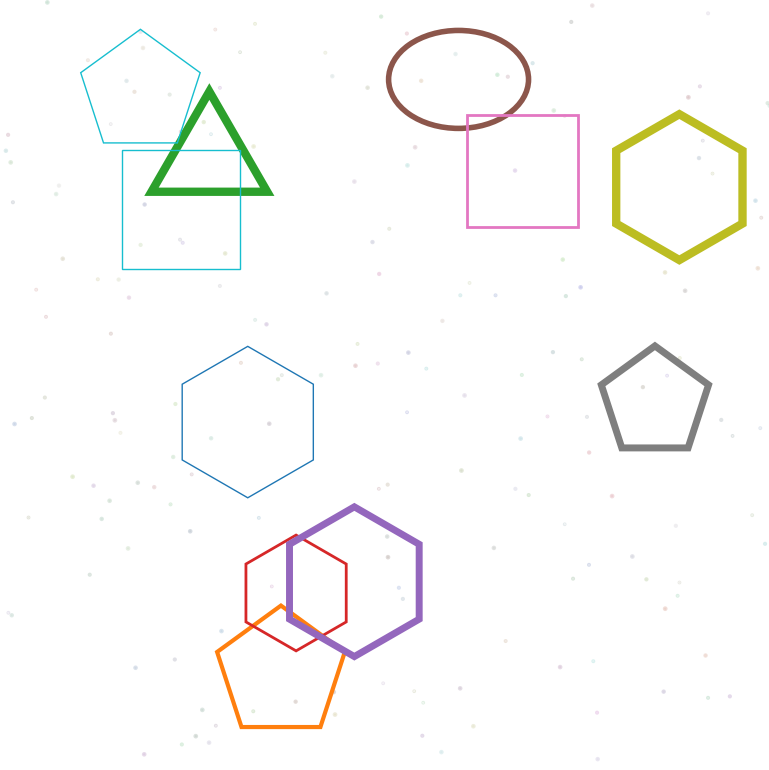[{"shape": "hexagon", "thickness": 0.5, "radius": 0.49, "center": [0.322, 0.452]}, {"shape": "pentagon", "thickness": 1.5, "radius": 0.44, "center": [0.365, 0.126]}, {"shape": "triangle", "thickness": 3, "radius": 0.43, "center": [0.272, 0.794]}, {"shape": "hexagon", "thickness": 1, "radius": 0.38, "center": [0.385, 0.23]}, {"shape": "hexagon", "thickness": 2.5, "radius": 0.49, "center": [0.46, 0.245]}, {"shape": "oval", "thickness": 2, "radius": 0.45, "center": [0.596, 0.897]}, {"shape": "square", "thickness": 1, "radius": 0.36, "center": [0.679, 0.778]}, {"shape": "pentagon", "thickness": 2.5, "radius": 0.37, "center": [0.851, 0.478]}, {"shape": "hexagon", "thickness": 3, "radius": 0.47, "center": [0.882, 0.757]}, {"shape": "pentagon", "thickness": 0.5, "radius": 0.41, "center": [0.182, 0.88]}, {"shape": "square", "thickness": 0.5, "radius": 0.38, "center": [0.235, 0.728]}]